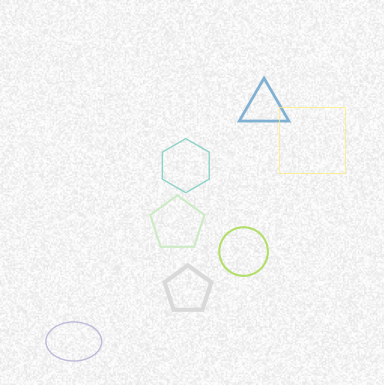[{"shape": "hexagon", "thickness": 1, "radius": 0.35, "center": [0.483, 0.57]}, {"shape": "oval", "thickness": 1, "radius": 0.36, "center": [0.192, 0.113]}, {"shape": "triangle", "thickness": 2, "radius": 0.37, "center": [0.686, 0.723]}, {"shape": "circle", "thickness": 1.5, "radius": 0.32, "center": [0.633, 0.347]}, {"shape": "pentagon", "thickness": 3, "radius": 0.32, "center": [0.488, 0.247]}, {"shape": "pentagon", "thickness": 1.5, "radius": 0.37, "center": [0.461, 0.419]}, {"shape": "square", "thickness": 0.5, "radius": 0.43, "center": [0.81, 0.637]}]